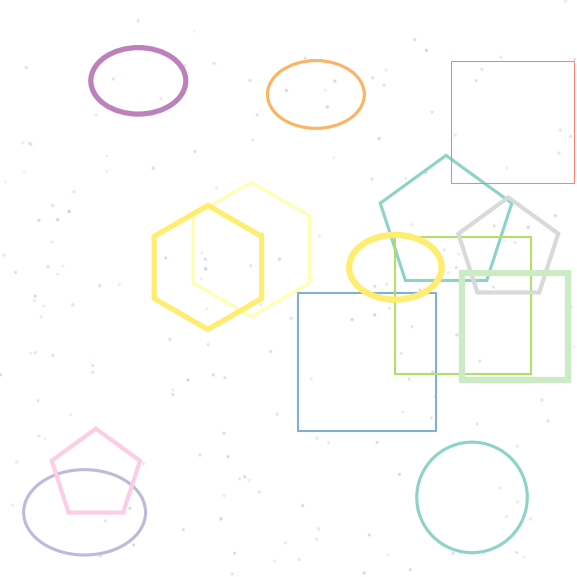[{"shape": "circle", "thickness": 1.5, "radius": 0.48, "center": [0.817, 0.138]}, {"shape": "pentagon", "thickness": 1.5, "radius": 0.6, "center": [0.772, 0.61]}, {"shape": "hexagon", "thickness": 1.5, "radius": 0.58, "center": [0.435, 0.567]}, {"shape": "oval", "thickness": 1.5, "radius": 0.53, "center": [0.147, 0.112]}, {"shape": "square", "thickness": 0.5, "radius": 0.53, "center": [0.887, 0.788]}, {"shape": "square", "thickness": 1, "radius": 0.6, "center": [0.636, 0.372]}, {"shape": "oval", "thickness": 1.5, "radius": 0.42, "center": [0.547, 0.836]}, {"shape": "square", "thickness": 1, "radius": 0.59, "center": [0.801, 0.47]}, {"shape": "pentagon", "thickness": 2, "radius": 0.4, "center": [0.166, 0.177]}, {"shape": "pentagon", "thickness": 2, "radius": 0.46, "center": [0.88, 0.566]}, {"shape": "oval", "thickness": 2.5, "radius": 0.41, "center": [0.239, 0.859]}, {"shape": "square", "thickness": 3, "radius": 0.46, "center": [0.892, 0.434]}, {"shape": "oval", "thickness": 3, "radius": 0.4, "center": [0.685, 0.536]}, {"shape": "hexagon", "thickness": 2.5, "radius": 0.54, "center": [0.36, 0.536]}]